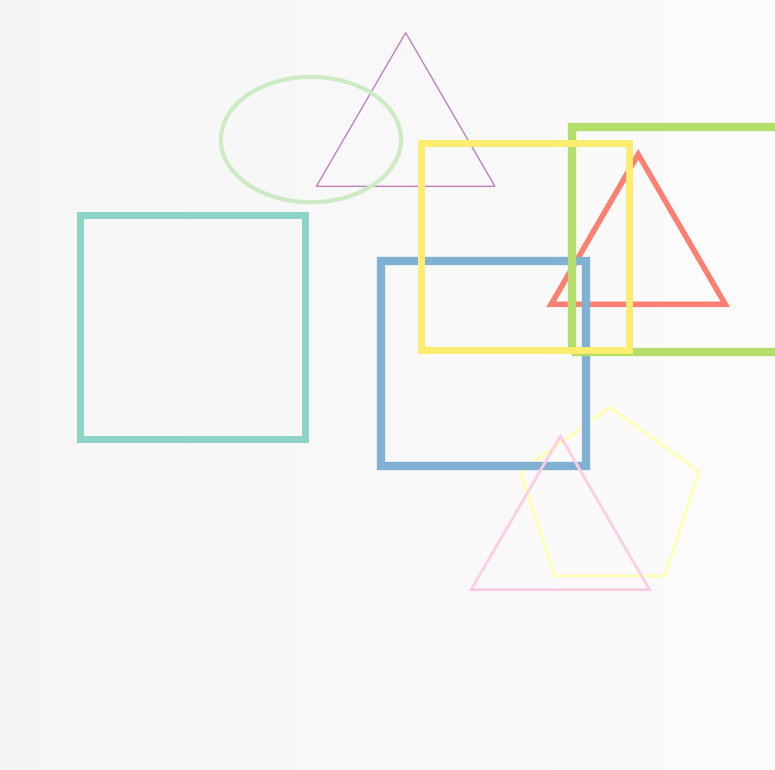[{"shape": "square", "thickness": 2.5, "radius": 0.72, "center": [0.249, 0.575]}, {"shape": "pentagon", "thickness": 1, "radius": 0.61, "center": [0.787, 0.35]}, {"shape": "triangle", "thickness": 2, "radius": 0.65, "center": [0.824, 0.67]}, {"shape": "square", "thickness": 3, "radius": 0.66, "center": [0.624, 0.528]}, {"shape": "square", "thickness": 3, "radius": 0.73, "center": [0.884, 0.689]}, {"shape": "triangle", "thickness": 1, "radius": 0.66, "center": [0.723, 0.301]}, {"shape": "triangle", "thickness": 0.5, "radius": 0.67, "center": [0.523, 0.825]}, {"shape": "oval", "thickness": 1.5, "radius": 0.58, "center": [0.401, 0.819]}, {"shape": "square", "thickness": 2.5, "radius": 0.67, "center": [0.678, 0.68]}]